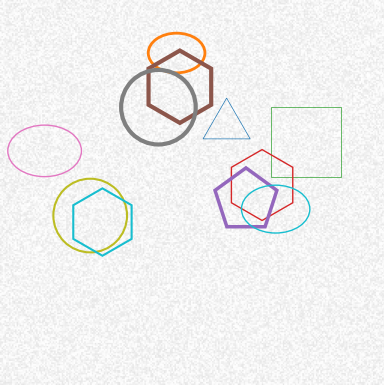[{"shape": "triangle", "thickness": 0.5, "radius": 0.35, "center": [0.589, 0.675]}, {"shape": "oval", "thickness": 2, "radius": 0.37, "center": [0.459, 0.862]}, {"shape": "square", "thickness": 0.5, "radius": 0.45, "center": [0.795, 0.631]}, {"shape": "hexagon", "thickness": 1, "radius": 0.46, "center": [0.681, 0.519]}, {"shape": "pentagon", "thickness": 2.5, "radius": 0.42, "center": [0.639, 0.479]}, {"shape": "hexagon", "thickness": 3, "radius": 0.47, "center": [0.467, 0.775]}, {"shape": "oval", "thickness": 1, "radius": 0.48, "center": [0.116, 0.608]}, {"shape": "circle", "thickness": 3, "radius": 0.48, "center": [0.411, 0.722]}, {"shape": "circle", "thickness": 1.5, "radius": 0.48, "center": [0.234, 0.44]}, {"shape": "hexagon", "thickness": 1.5, "radius": 0.44, "center": [0.266, 0.423]}, {"shape": "oval", "thickness": 1, "radius": 0.44, "center": [0.716, 0.457]}]